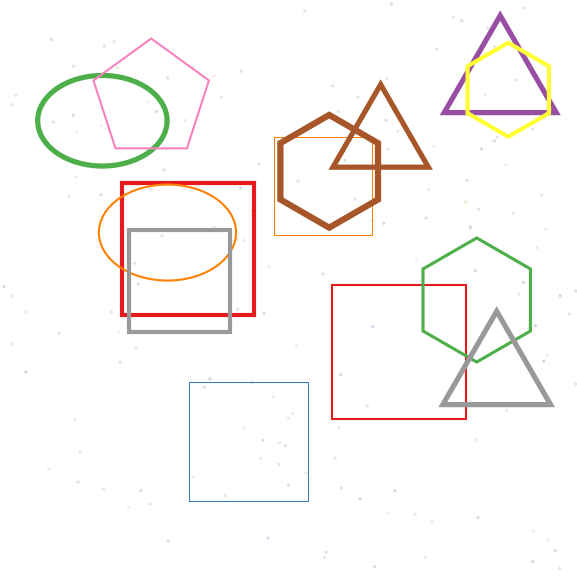[{"shape": "square", "thickness": 1, "radius": 0.58, "center": [0.691, 0.389]}, {"shape": "square", "thickness": 2, "radius": 0.57, "center": [0.325, 0.568]}, {"shape": "square", "thickness": 0.5, "radius": 0.52, "center": [0.43, 0.234]}, {"shape": "hexagon", "thickness": 1.5, "radius": 0.54, "center": [0.825, 0.48]}, {"shape": "oval", "thickness": 2.5, "radius": 0.56, "center": [0.177, 0.79]}, {"shape": "triangle", "thickness": 2.5, "radius": 0.56, "center": [0.866, 0.86]}, {"shape": "oval", "thickness": 1, "radius": 0.59, "center": [0.29, 0.596]}, {"shape": "square", "thickness": 0.5, "radius": 0.42, "center": [0.559, 0.677]}, {"shape": "hexagon", "thickness": 2, "radius": 0.41, "center": [0.88, 0.844]}, {"shape": "hexagon", "thickness": 3, "radius": 0.49, "center": [0.57, 0.702]}, {"shape": "triangle", "thickness": 2.5, "radius": 0.48, "center": [0.659, 0.757]}, {"shape": "pentagon", "thickness": 1, "radius": 0.53, "center": [0.262, 0.827]}, {"shape": "triangle", "thickness": 2.5, "radius": 0.54, "center": [0.86, 0.352]}, {"shape": "square", "thickness": 2, "radius": 0.44, "center": [0.311, 0.512]}]